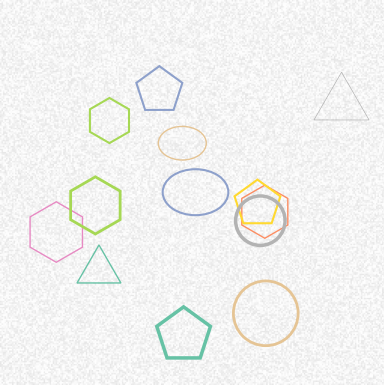[{"shape": "triangle", "thickness": 1, "radius": 0.33, "center": [0.257, 0.298]}, {"shape": "pentagon", "thickness": 2.5, "radius": 0.37, "center": [0.477, 0.13]}, {"shape": "hexagon", "thickness": 1, "radius": 0.35, "center": [0.688, 0.45]}, {"shape": "pentagon", "thickness": 1.5, "radius": 0.31, "center": [0.414, 0.765]}, {"shape": "oval", "thickness": 1.5, "radius": 0.43, "center": [0.508, 0.501]}, {"shape": "hexagon", "thickness": 1, "radius": 0.39, "center": [0.146, 0.397]}, {"shape": "hexagon", "thickness": 2, "radius": 0.37, "center": [0.248, 0.466]}, {"shape": "hexagon", "thickness": 1.5, "radius": 0.29, "center": [0.284, 0.687]}, {"shape": "pentagon", "thickness": 1.5, "radius": 0.31, "center": [0.669, 0.471]}, {"shape": "oval", "thickness": 1, "radius": 0.31, "center": [0.473, 0.628]}, {"shape": "circle", "thickness": 2, "radius": 0.42, "center": [0.69, 0.186]}, {"shape": "triangle", "thickness": 0.5, "radius": 0.41, "center": [0.887, 0.73]}, {"shape": "circle", "thickness": 2.5, "radius": 0.32, "center": [0.676, 0.427]}]